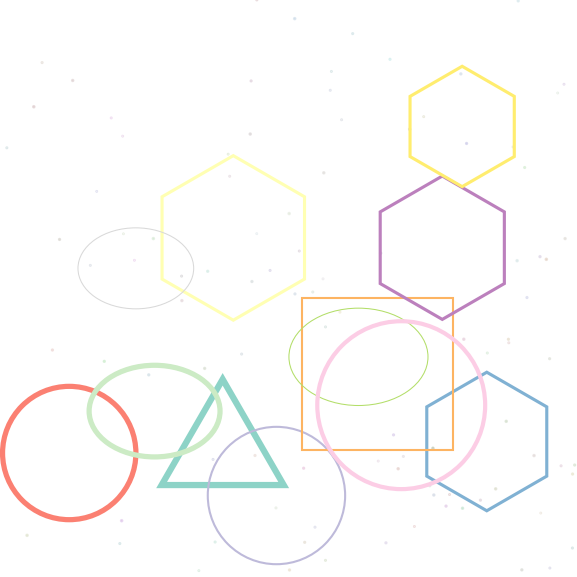[{"shape": "triangle", "thickness": 3, "radius": 0.61, "center": [0.386, 0.22]}, {"shape": "hexagon", "thickness": 1.5, "radius": 0.71, "center": [0.404, 0.587]}, {"shape": "circle", "thickness": 1, "radius": 0.59, "center": [0.479, 0.141]}, {"shape": "circle", "thickness": 2.5, "radius": 0.58, "center": [0.12, 0.215]}, {"shape": "hexagon", "thickness": 1.5, "radius": 0.6, "center": [0.843, 0.235]}, {"shape": "square", "thickness": 1, "radius": 0.66, "center": [0.653, 0.352]}, {"shape": "oval", "thickness": 0.5, "radius": 0.6, "center": [0.621, 0.381]}, {"shape": "circle", "thickness": 2, "radius": 0.73, "center": [0.695, 0.298]}, {"shape": "oval", "thickness": 0.5, "radius": 0.5, "center": [0.235, 0.534]}, {"shape": "hexagon", "thickness": 1.5, "radius": 0.62, "center": [0.766, 0.57]}, {"shape": "oval", "thickness": 2.5, "radius": 0.57, "center": [0.268, 0.287]}, {"shape": "hexagon", "thickness": 1.5, "radius": 0.52, "center": [0.8, 0.78]}]